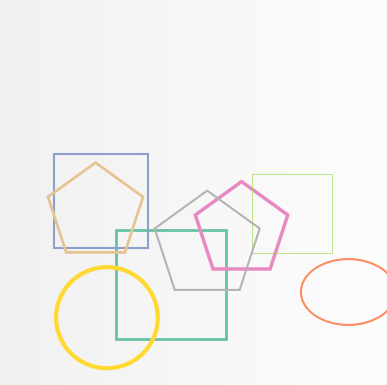[{"shape": "square", "thickness": 2, "radius": 0.71, "center": [0.441, 0.261]}, {"shape": "oval", "thickness": 1.5, "radius": 0.61, "center": [0.899, 0.242]}, {"shape": "square", "thickness": 1.5, "radius": 0.61, "center": [0.26, 0.478]}, {"shape": "pentagon", "thickness": 2.5, "radius": 0.63, "center": [0.623, 0.403]}, {"shape": "square", "thickness": 0.5, "radius": 0.52, "center": [0.753, 0.445]}, {"shape": "circle", "thickness": 3, "radius": 0.66, "center": [0.276, 0.175]}, {"shape": "pentagon", "thickness": 2, "radius": 0.64, "center": [0.247, 0.449]}, {"shape": "pentagon", "thickness": 1.5, "radius": 0.71, "center": [0.535, 0.362]}]